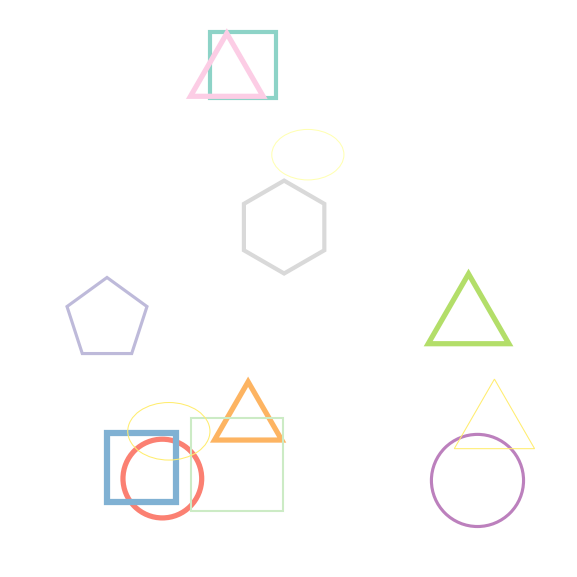[{"shape": "square", "thickness": 2, "radius": 0.29, "center": [0.421, 0.887]}, {"shape": "oval", "thickness": 0.5, "radius": 0.31, "center": [0.533, 0.731]}, {"shape": "pentagon", "thickness": 1.5, "radius": 0.36, "center": [0.185, 0.446]}, {"shape": "circle", "thickness": 2.5, "radius": 0.34, "center": [0.281, 0.17]}, {"shape": "square", "thickness": 3, "radius": 0.3, "center": [0.244, 0.189]}, {"shape": "triangle", "thickness": 2.5, "radius": 0.34, "center": [0.43, 0.271]}, {"shape": "triangle", "thickness": 2.5, "radius": 0.4, "center": [0.811, 0.444]}, {"shape": "triangle", "thickness": 2.5, "radius": 0.36, "center": [0.393, 0.869]}, {"shape": "hexagon", "thickness": 2, "radius": 0.4, "center": [0.492, 0.606]}, {"shape": "circle", "thickness": 1.5, "radius": 0.4, "center": [0.827, 0.167]}, {"shape": "square", "thickness": 1, "radius": 0.4, "center": [0.411, 0.195]}, {"shape": "triangle", "thickness": 0.5, "radius": 0.4, "center": [0.856, 0.262]}, {"shape": "oval", "thickness": 0.5, "radius": 0.36, "center": [0.292, 0.252]}]